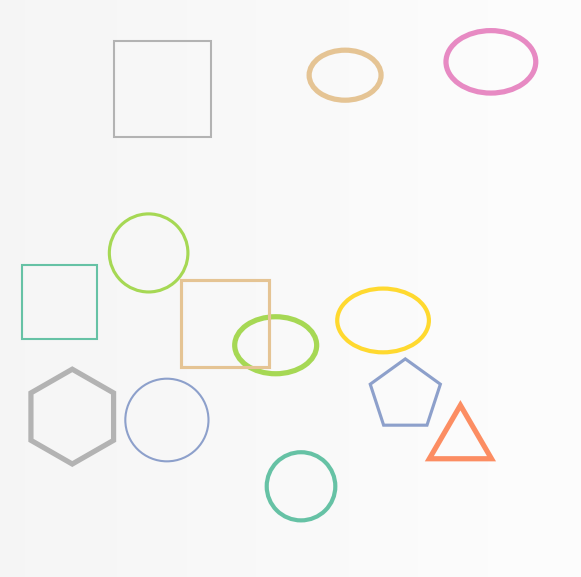[{"shape": "circle", "thickness": 2, "radius": 0.3, "center": [0.518, 0.157]}, {"shape": "square", "thickness": 1, "radius": 0.32, "center": [0.103, 0.476]}, {"shape": "triangle", "thickness": 2.5, "radius": 0.31, "center": [0.792, 0.236]}, {"shape": "circle", "thickness": 1, "radius": 0.36, "center": [0.287, 0.272]}, {"shape": "pentagon", "thickness": 1.5, "radius": 0.32, "center": [0.697, 0.314]}, {"shape": "oval", "thickness": 2.5, "radius": 0.39, "center": [0.845, 0.892]}, {"shape": "oval", "thickness": 2.5, "radius": 0.35, "center": [0.474, 0.401]}, {"shape": "circle", "thickness": 1.5, "radius": 0.34, "center": [0.256, 0.561]}, {"shape": "oval", "thickness": 2, "radius": 0.39, "center": [0.659, 0.444]}, {"shape": "square", "thickness": 1.5, "radius": 0.38, "center": [0.386, 0.439]}, {"shape": "oval", "thickness": 2.5, "radius": 0.31, "center": [0.594, 0.869]}, {"shape": "hexagon", "thickness": 2.5, "radius": 0.41, "center": [0.124, 0.278]}, {"shape": "square", "thickness": 1, "radius": 0.41, "center": [0.279, 0.846]}]